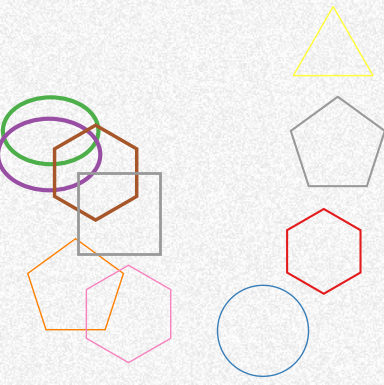[{"shape": "hexagon", "thickness": 1.5, "radius": 0.55, "center": [0.841, 0.347]}, {"shape": "circle", "thickness": 1, "radius": 0.59, "center": [0.683, 0.141]}, {"shape": "oval", "thickness": 3, "radius": 0.62, "center": [0.132, 0.66]}, {"shape": "oval", "thickness": 3, "radius": 0.66, "center": [0.128, 0.599]}, {"shape": "pentagon", "thickness": 1, "radius": 0.65, "center": [0.196, 0.249]}, {"shape": "triangle", "thickness": 1, "radius": 0.6, "center": [0.865, 0.863]}, {"shape": "hexagon", "thickness": 2.5, "radius": 0.62, "center": [0.248, 0.552]}, {"shape": "hexagon", "thickness": 1, "radius": 0.63, "center": [0.334, 0.185]}, {"shape": "square", "thickness": 2, "radius": 0.53, "center": [0.309, 0.446]}, {"shape": "pentagon", "thickness": 1.5, "radius": 0.64, "center": [0.877, 0.62]}]